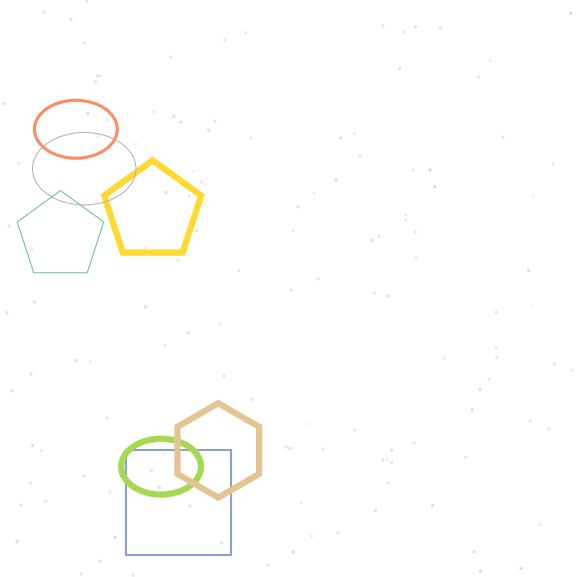[{"shape": "pentagon", "thickness": 0.5, "radius": 0.39, "center": [0.105, 0.59]}, {"shape": "oval", "thickness": 1.5, "radius": 0.36, "center": [0.131, 0.775]}, {"shape": "square", "thickness": 1, "radius": 0.45, "center": [0.309, 0.129]}, {"shape": "oval", "thickness": 3, "radius": 0.35, "center": [0.279, 0.191]}, {"shape": "pentagon", "thickness": 3, "radius": 0.44, "center": [0.264, 0.633]}, {"shape": "hexagon", "thickness": 3, "radius": 0.41, "center": [0.378, 0.219]}, {"shape": "oval", "thickness": 0.5, "radius": 0.45, "center": [0.146, 0.707]}]